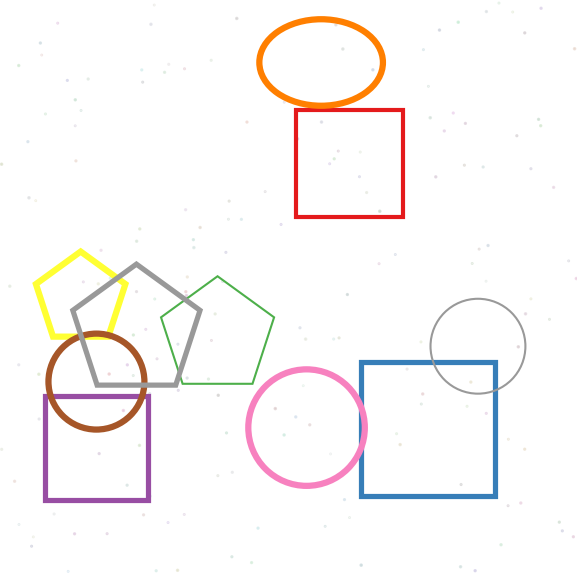[{"shape": "square", "thickness": 2, "radius": 0.46, "center": [0.605, 0.715]}, {"shape": "square", "thickness": 2.5, "radius": 0.58, "center": [0.74, 0.256]}, {"shape": "pentagon", "thickness": 1, "radius": 0.51, "center": [0.377, 0.418]}, {"shape": "square", "thickness": 2.5, "radius": 0.45, "center": [0.167, 0.223]}, {"shape": "oval", "thickness": 3, "radius": 0.54, "center": [0.556, 0.891]}, {"shape": "pentagon", "thickness": 3, "radius": 0.41, "center": [0.14, 0.482]}, {"shape": "circle", "thickness": 3, "radius": 0.42, "center": [0.167, 0.338]}, {"shape": "circle", "thickness": 3, "radius": 0.5, "center": [0.531, 0.259]}, {"shape": "circle", "thickness": 1, "radius": 0.41, "center": [0.828, 0.4]}, {"shape": "pentagon", "thickness": 2.5, "radius": 0.58, "center": [0.236, 0.426]}]